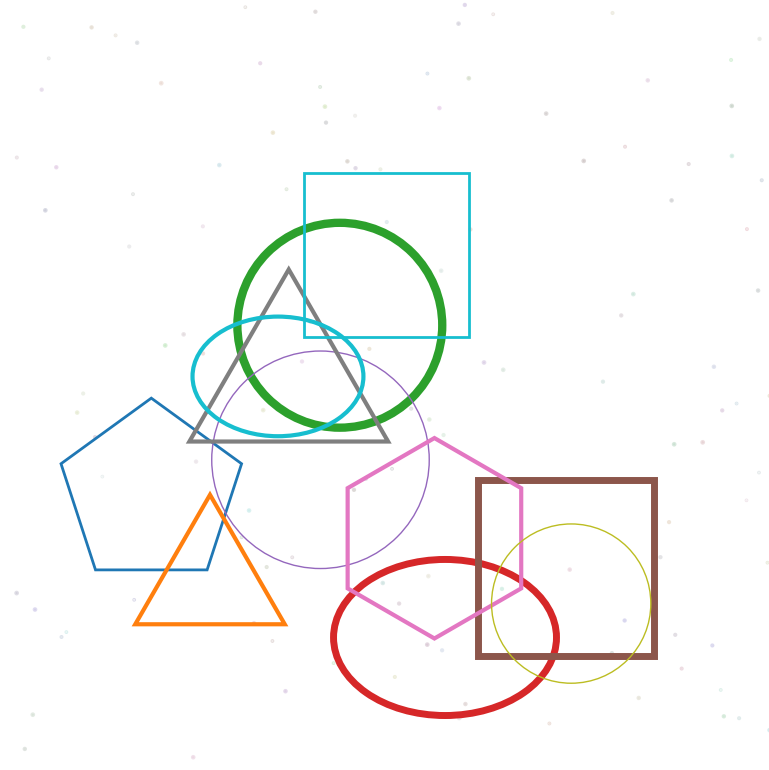[{"shape": "pentagon", "thickness": 1, "radius": 0.62, "center": [0.196, 0.36]}, {"shape": "triangle", "thickness": 1.5, "radius": 0.56, "center": [0.273, 0.245]}, {"shape": "circle", "thickness": 3, "radius": 0.67, "center": [0.441, 0.578]}, {"shape": "oval", "thickness": 2.5, "radius": 0.72, "center": [0.578, 0.172]}, {"shape": "circle", "thickness": 0.5, "radius": 0.71, "center": [0.416, 0.403]}, {"shape": "square", "thickness": 2.5, "radius": 0.57, "center": [0.735, 0.263]}, {"shape": "hexagon", "thickness": 1.5, "radius": 0.65, "center": [0.564, 0.301]}, {"shape": "triangle", "thickness": 1.5, "radius": 0.74, "center": [0.375, 0.501]}, {"shape": "circle", "thickness": 0.5, "radius": 0.52, "center": [0.742, 0.216]}, {"shape": "oval", "thickness": 1.5, "radius": 0.55, "center": [0.361, 0.511]}, {"shape": "square", "thickness": 1, "radius": 0.53, "center": [0.502, 0.669]}]